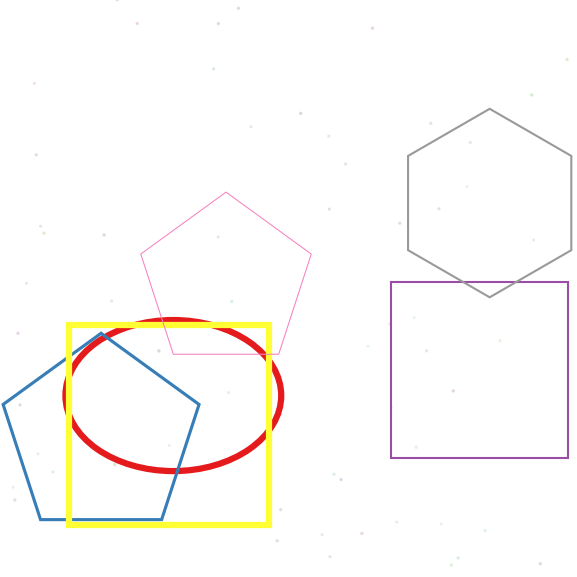[{"shape": "oval", "thickness": 3, "radius": 0.93, "center": [0.3, 0.314]}, {"shape": "pentagon", "thickness": 1.5, "radius": 0.89, "center": [0.175, 0.244]}, {"shape": "square", "thickness": 1, "radius": 0.77, "center": [0.83, 0.358]}, {"shape": "square", "thickness": 3, "radius": 0.87, "center": [0.293, 0.263]}, {"shape": "pentagon", "thickness": 0.5, "radius": 0.78, "center": [0.391, 0.511]}, {"shape": "hexagon", "thickness": 1, "radius": 0.82, "center": [0.848, 0.648]}]